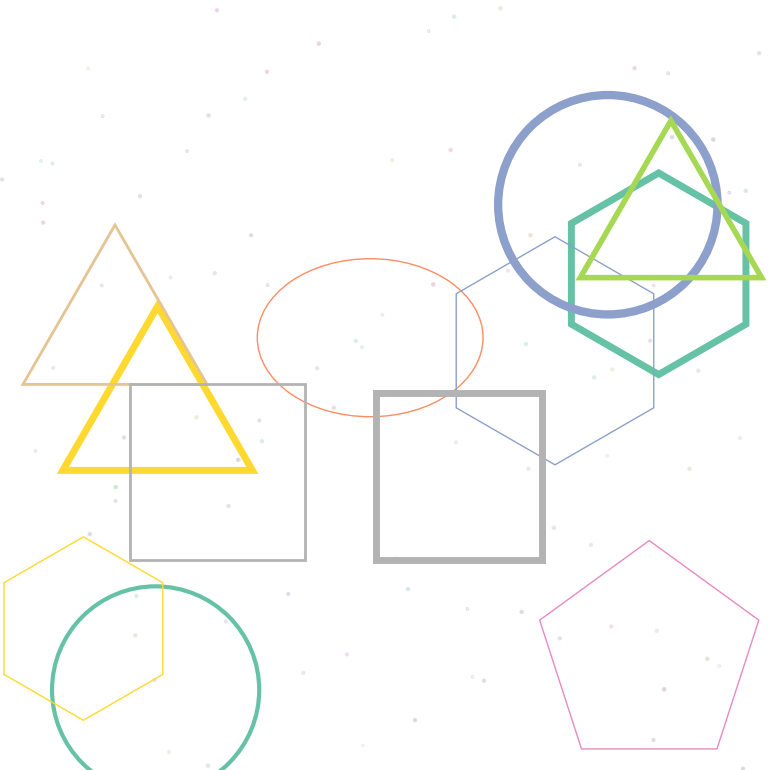[{"shape": "hexagon", "thickness": 2.5, "radius": 0.65, "center": [0.855, 0.644]}, {"shape": "circle", "thickness": 1.5, "radius": 0.67, "center": [0.202, 0.104]}, {"shape": "oval", "thickness": 0.5, "radius": 0.73, "center": [0.481, 0.561]}, {"shape": "circle", "thickness": 3, "radius": 0.71, "center": [0.789, 0.734]}, {"shape": "hexagon", "thickness": 0.5, "radius": 0.74, "center": [0.721, 0.544]}, {"shape": "pentagon", "thickness": 0.5, "radius": 0.75, "center": [0.843, 0.148]}, {"shape": "triangle", "thickness": 2, "radius": 0.68, "center": [0.871, 0.707]}, {"shape": "triangle", "thickness": 2.5, "radius": 0.71, "center": [0.205, 0.46]}, {"shape": "hexagon", "thickness": 0.5, "radius": 0.6, "center": [0.108, 0.184]}, {"shape": "triangle", "thickness": 1, "radius": 0.69, "center": [0.149, 0.57]}, {"shape": "square", "thickness": 1, "radius": 0.57, "center": [0.282, 0.387]}, {"shape": "square", "thickness": 2.5, "radius": 0.54, "center": [0.596, 0.381]}]